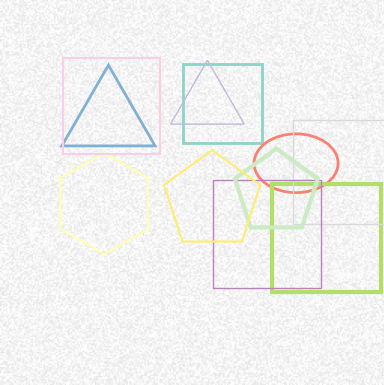[{"shape": "square", "thickness": 2, "radius": 0.51, "center": [0.577, 0.731]}, {"shape": "hexagon", "thickness": 1.5, "radius": 0.66, "center": [0.271, 0.471]}, {"shape": "triangle", "thickness": 1, "radius": 0.55, "center": [0.539, 0.733]}, {"shape": "oval", "thickness": 2, "radius": 0.55, "center": [0.769, 0.576]}, {"shape": "triangle", "thickness": 2, "radius": 0.7, "center": [0.282, 0.691]}, {"shape": "square", "thickness": 3, "radius": 0.7, "center": [0.848, 0.381]}, {"shape": "square", "thickness": 1.5, "radius": 0.63, "center": [0.289, 0.725]}, {"shape": "square", "thickness": 1, "radius": 0.68, "center": [0.896, 0.554]}, {"shape": "square", "thickness": 1, "radius": 0.7, "center": [0.694, 0.392]}, {"shape": "pentagon", "thickness": 3, "radius": 0.57, "center": [0.718, 0.501]}, {"shape": "pentagon", "thickness": 1.5, "radius": 0.66, "center": [0.551, 0.479]}]